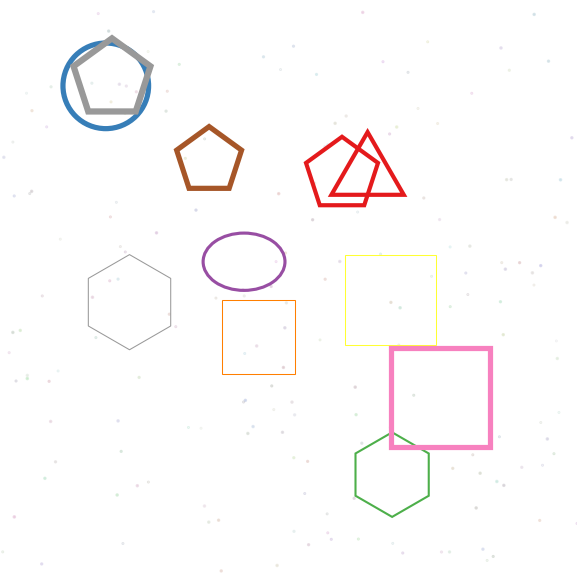[{"shape": "pentagon", "thickness": 2, "radius": 0.33, "center": [0.592, 0.697]}, {"shape": "triangle", "thickness": 2, "radius": 0.36, "center": [0.637, 0.698]}, {"shape": "circle", "thickness": 2.5, "radius": 0.37, "center": [0.183, 0.851]}, {"shape": "hexagon", "thickness": 1, "radius": 0.37, "center": [0.679, 0.177]}, {"shape": "oval", "thickness": 1.5, "radius": 0.35, "center": [0.423, 0.546]}, {"shape": "square", "thickness": 0.5, "radius": 0.32, "center": [0.447, 0.415]}, {"shape": "square", "thickness": 0.5, "radius": 0.39, "center": [0.676, 0.48]}, {"shape": "pentagon", "thickness": 2.5, "radius": 0.3, "center": [0.362, 0.721]}, {"shape": "square", "thickness": 2.5, "radius": 0.43, "center": [0.764, 0.31]}, {"shape": "hexagon", "thickness": 0.5, "radius": 0.41, "center": [0.224, 0.476]}, {"shape": "pentagon", "thickness": 3, "radius": 0.35, "center": [0.194, 0.863]}]